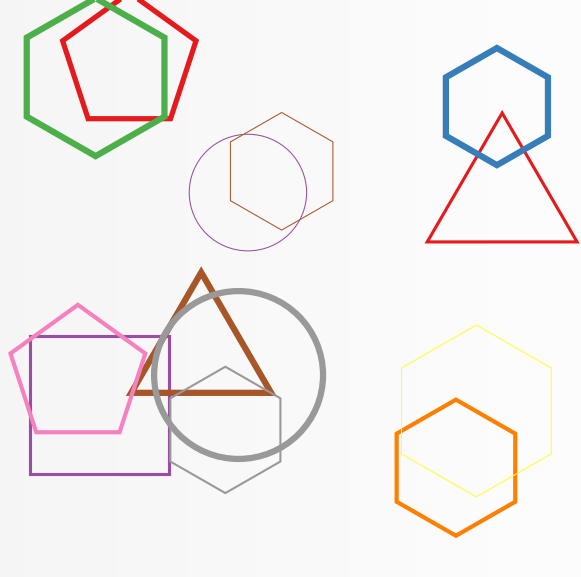[{"shape": "pentagon", "thickness": 2.5, "radius": 0.6, "center": [0.222, 0.891]}, {"shape": "triangle", "thickness": 1.5, "radius": 0.74, "center": [0.864, 0.655]}, {"shape": "hexagon", "thickness": 3, "radius": 0.51, "center": [0.855, 0.815]}, {"shape": "hexagon", "thickness": 3, "radius": 0.68, "center": [0.164, 0.866]}, {"shape": "circle", "thickness": 0.5, "radius": 0.5, "center": [0.427, 0.666]}, {"shape": "square", "thickness": 1.5, "radius": 0.6, "center": [0.171, 0.297]}, {"shape": "hexagon", "thickness": 2, "radius": 0.59, "center": [0.784, 0.189]}, {"shape": "hexagon", "thickness": 0.5, "radius": 0.74, "center": [0.82, 0.288]}, {"shape": "triangle", "thickness": 3, "radius": 0.69, "center": [0.346, 0.388]}, {"shape": "hexagon", "thickness": 0.5, "radius": 0.51, "center": [0.485, 0.703]}, {"shape": "pentagon", "thickness": 2, "radius": 0.61, "center": [0.134, 0.349]}, {"shape": "circle", "thickness": 3, "radius": 0.73, "center": [0.41, 0.35]}, {"shape": "hexagon", "thickness": 1, "radius": 0.55, "center": [0.388, 0.255]}]